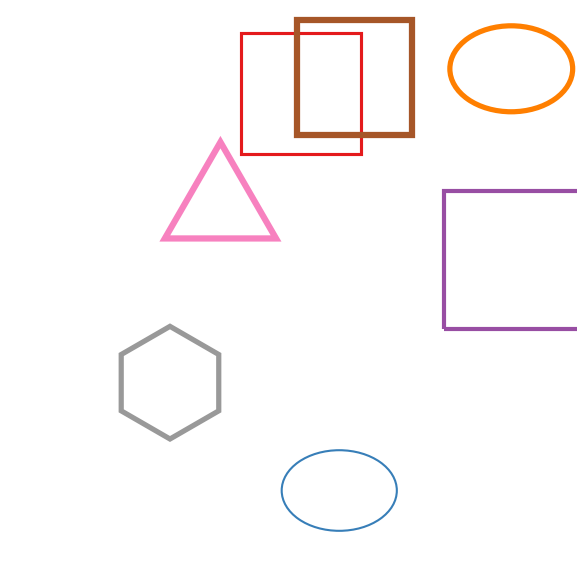[{"shape": "square", "thickness": 1.5, "radius": 0.52, "center": [0.521, 0.837]}, {"shape": "oval", "thickness": 1, "radius": 0.5, "center": [0.587, 0.15]}, {"shape": "square", "thickness": 2, "radius": 0.6, "center": [0.888, 0.549]}, {"shape": "oval", "thickness": 2.5, "radius": 0.53, "center": [0.885, 0.88]}, {"shape": "square", "thickness": 3, "radius": 0.5, "center": [0.614, 0.865]}, {"shape": "triangle", "thickness": 3, "radius": 0.56, "center": [0.382, 0.642]}, {"shape": "hexagon", "thickness": 2.5, "radius": 0.49, "center": [0.294, 0.336]}]